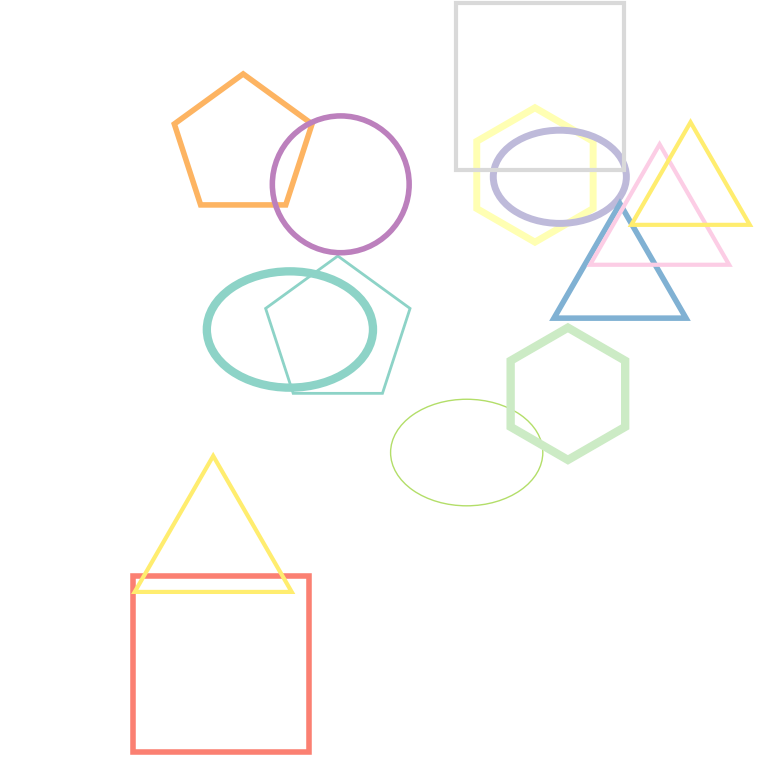[{"shape": "oval", "thickness": 3, "radius": 0.54, "center": [0.377, 0.572]}, {"shape": "pentagon", "thickness": 1, "radius": 0.49, "center": [0.439, 0.569]}, {"shape": "hexagon", "thickness": 2.5, "radius": 0.44, "center": [0.695, 0.773]}, {"shape": "oval", "thickness": 2.5, "radius": 0.43, "center": [0.727, 0.77]}, {"shape": "square", "thickness": 2, "radius": 0.57, "center": [0.287, 0.138]}, {"shape": "triangle", "thickness": 2, "radius": 0.49, "center": [0.805, 0.636]}, {"shape": "pentagon", "thickness": 2, "radius": 0.47, "center": [0.316, 0.81]}, {"shape": "oval", "thickness": 0.5, "radius": 0.49, "center": [0.606, 0.412]}, {"shape": "triangle", "thickness": 1.5, "radius": 0.52, "center": [0.857, 0.708]}, {"shape": "square", "thickness": 1.5, "radius": 0.54, "center": [0.702, 0.888]}, {"shape": "circle", "thickness": 2, "radius": 0.44, "center": [0.443, 0.761]}, {"shape": "hexagon", "thickness": 3, "radius": 0.43, "center": [0.738, 0.489]}, {"shape": "triangle", "thickness": 1.5, "radius": 0.59, "center": [0.277, 0.29]}, {"shape": "triangle", "thickness": 1.5, "radius": 0.44, "center": [0.897, 0.752]}]